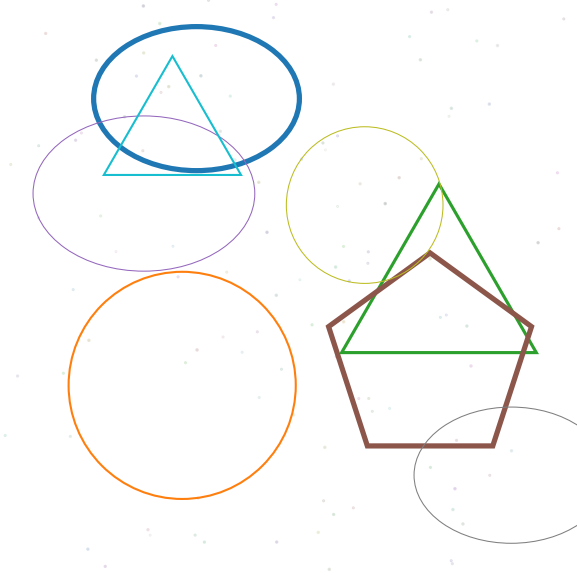[{"shape": "oval", "thickness": 2.5, "radius": 0.89, "center": [0.34, 0.828]}, {"shape": "circle", "thickness": 1, "radius": 0.98, "center": [0.315, 0.332]}, {"shape": "triangle", "thickness": 1.5, "radius": 0.97, "center": [0.76, 0.486]}, {"shape": "oval", "thickness": 0.5, "radius": 0.96, "center": [0.249, 0.664]}, {"shape": "pentagon", "thickness": 2.5, "radius": 0.92, "center": [0.745, 0.376]}, {"shape": "oval", "thickness": 0.5, "radius": 0.84, "center": [0.885, 0.176]}, {"shape": "circle", "thickness": 0.5, "radius": 0.68, "center": [0.631, 0.644]}, {"shape": "triangle", "thickness": 1, "radius": 0.69, "center": [0.299, 0.765]}]